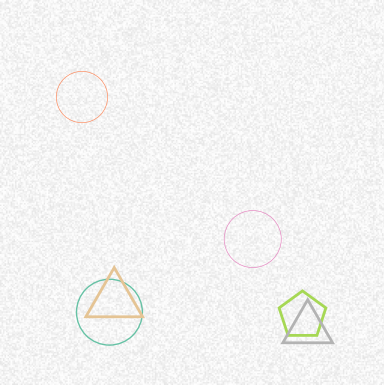[{"shape": "circle", "thickness": 1, "radius": 0.43, "center": [0.284, 0.189]}, {"shape": "circle", "thickness": 0.5, "radius": 0.33, "center": [0.213, 0.748]}, {"shape": "circle", "thickness": 0.5, "radius": 0.37, "center": [0.656, 0.379]}, {"shape": "pentagon", "thickness": 2, "radius": 0.32, "center": [0.786, 0.181]}, {"shape": "triangle", "thickness": 2, "radius": 0.43, "center": [0.297, 0.22]}, {"shape": "triangle", "thickness": 2, "radius": 0.37, "center": [0.799, 0.147]}]